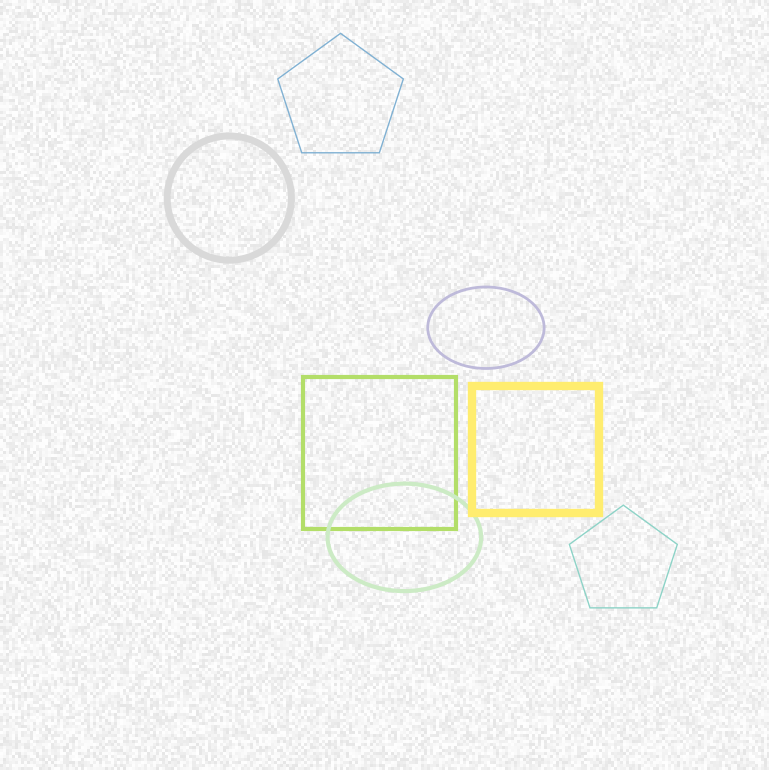[{"shape": "pentagon", "thickness": 0.5, "radius": 0.37, "center": [0.81, 0.27]}, {"shape": "oval", "thickness": 1, "radius": 0.38, "center": [0.631, 0.574]}, {"shape": "pentagon", "thickness": 0.5, "radius": 0.43, "center": [0.442, 0.871]}, {"shape": "square", "thickness": 1.5, "radius": 0.5, "center": [0.493, 0.412]}, {"shape": "circle", "thickness": 2.5, "radius": 0.4, "center": [0.298, 0.743]}, {"shape": "oval", "thickness": 1.5, "radius": 0.5, "center": [0.525, 0.302]}, {"shape": "square", "thickness": 3, "radius": 0.41, "center": [0.695, 0.417]}]